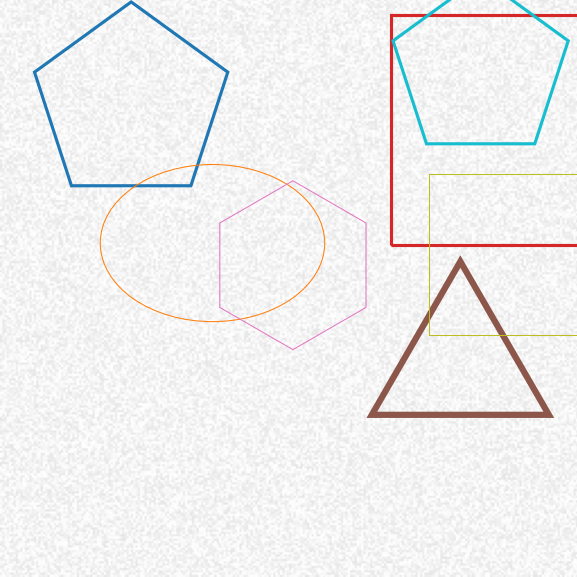[{"shape": "pentagon", "thickness": 1.5, "radius": 0.88, "center": [0.227, 0.82]}, {"shape": "oval", "thickness": 0.5, "radius": 0.97, "center": [0.368, 0.578]}, {"shape": "square", "thickness": 1.5, "radius": 0.99, "center": [0.876, 0.774]}, {"shape": "triangle", "thickness": 3, "radius": 0.88, "center": [0.797, 0.369]}, {"shape": "hexagon", "thickness": 0.5, "radius": 0.73, "center": [0.507, 0.54]}, {"shape": "square", "thickness": 0.5, "radius": 0.69, "center": [0.882, 0.558]}, {"shape": "pentagon", "thickness": 1.5, "radius": 0.8, "center": [0.832, 0.879]}]